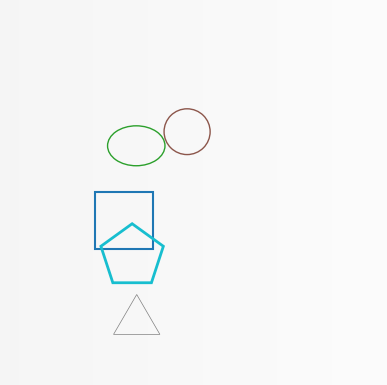[{"shape": "square", "thickness": 1.5, "radius": 0.37, "center": [0.32, 0.427]}, {"shape": "oval", "thickness": 1, "radius": 0.37, "center": [0.352, 0.621]}, {"shape": "circle", "thickness": 1, "radius": 0.3, "center": [0.483, 0.658]}, {"shape": "triangle", "thickness": 0.5, "radius": 0.35, "center": [0.353, 0.166]}, {"shape": "pentagon", "thickness": 2, "radius": 0.42, "center": [0.341, 0.334]}]